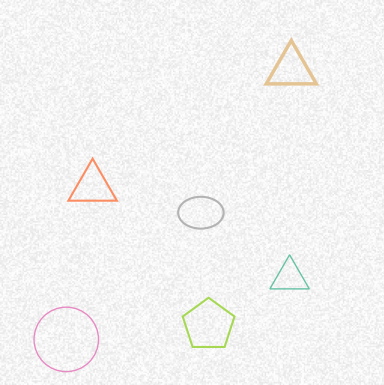[{"shape": "triangle", "thickness": 1, "radius": 0.3, "center": [0.752, 0.279]}, {"shape": "triangle", "thickness": 1.5, "radius": 0.36, "center": [0.241, 0.515]}, {"shape": "circle", "thickness": 1, "radius": 0.42, "center": [0.172, 0.118]}, {"shape": "pentagon", "thickness": 1.5, "radius": 0.35, "center": [0.542, 0.156]}, {"shape": "triangle", "thickness": 2.5, "radius": 0.38, "center": [0.757, 0.82]}, {"shape": "oval", "thickness": 1.5, "radius": 0.3, "center": [0.522, 0.448]}]